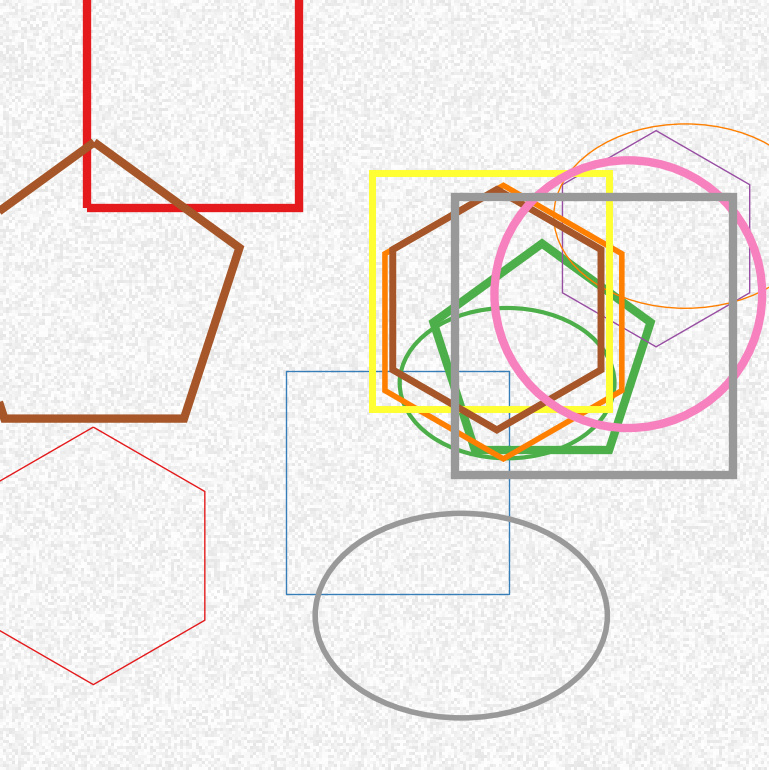[{"shape": "square", "thickness": 3, "radius": 0.69, "center": [0.251, 0.867]}, {"shape": "hexagon", "thickness": 0.5, "radius": 0.84, "center": [0.121, 0.278]}, {"shape": "square", "thickness": 0.5, "radius": 0.72, "center": [0.516, 0.373]}, {"shape": "oval", "thickness": 1.5, "radius": 0.7, "center": [0.659, 0.502]}, {"shape": "pentagon", "thickness": 3, "radius": 0.74, "center": [0.704, 0.536]}, {"shape": "hexagon", "thickness": 0.5, "radius": 0.7, "center": [0.852, 0.69]}, {"shape": "hexagon", "thickness": 2, "radius": 0.89, "center": [0.654, 0.582]}, {"shape": "oval", "thickness": 0.5, "radius": 0.86, "center": [0.89, 0.719]}, {"shape": "square", "thickness": 2.5, "radius": 0.77, "center": [0.637, 0.622]}, {"shape": "pentagon", "thickness": 3, "radius": 0.99, "center": [0.122, 0.617]}, {"shape": "hexagon", "thickness": 2.5, "radius": 0.78, "center": [0.645, 0.598]}, {"shape": "circle", "thickness": 3, "radius": 0.87, "center": [0.816, 0.618]}, {"shape": "square", "thickness": 3, "radius": 0.9, "center": [0.771, 0.564]}, {"shape": "oval", "thickness": 2, "radius": 0.95, "center": [0.599, 0.2]}]